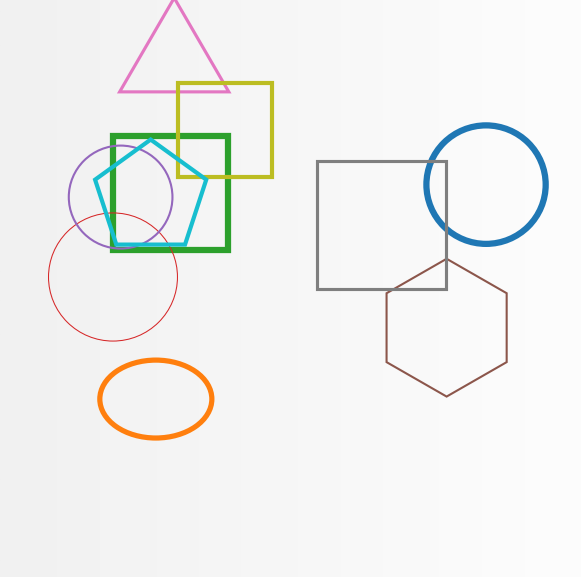[{"shape": "circle", "thickness": 3, "radius": 0.51, "center": [0.836, 0.679]}, {"shape": "oval", "thickness": 2.5, "radius": 0.48, "center": [0.268, 0.308]}, {"shape": "square", "thickness": 3, "radius": 0.5, "center": [0.293, 0.664]}, {"shape": "circle", "thickness": 0.5, "radius": 0.55, "center": [0.194, 0.519]}, {"shape": "circle", "thickness": 1, "radius": 0.45, "center": [0.208, 0.658]}, {"shape": "hexagon", "thickness": 1, "radius": 0.6, "center": [0.768, 0.432]}, {"shape": "triangle", "thickness": 1.5, "radius": 0.54, "center": [0.3, 0.894]}, {"shape": "square", "thickness": 1.5, "radius": 0.55, "center": [0.657, 0.609]}, {"shape": "square", "thickness": 2, "radius": 0.41, "center": [0.387, 0.775]}, {"shape": "pentagon", "thickness": 2, "radius": 0.5, "center": [0.259, 0.657]}]